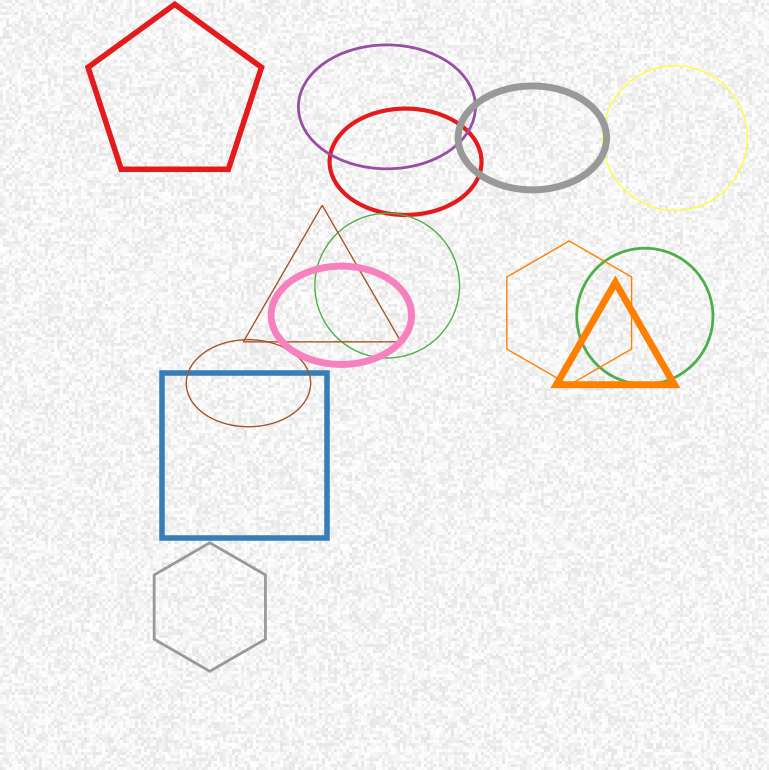[{"shape": "oval", "thickness": 1.5, "radius": 0.49, "center": [0.527, 0.79]}, {"shape": "pentagon", "thickness": 2, "radius": 0.59, "center": [0.227, 0.876]}, {"shape": "square", "thickness": 2, "radius": 0.54, "center": [0.317, 0.409]}, {"shape": "circle", "thickness": 0.5, "radius": 0.47, "center": [0.503, 0.629]}, {"shape": "circle", "thickness": 1, "radius": 0.44, "center": [0.837, 0.589]}, {"shape": "oval", "thickness": 1, "radius": 0.57, "center": [0.502, 0.861]}, {"shape": "hexagon", "thickness": 0.5, "radius": 0.47, "center": [0.739, 0.594]}, {"shape": "triangle", "thickness": 2.5, "radius": 0.44, "center": [0.799, 0.545]}, {"shape": "circle", "thickness": 0.5, "radius": 0.47, "center": [0.877, 0.821]}, {"shape": "triangle", "thickness": 0.5, "radius": 0.59, "center": [0.418, 0.615]}, {"shape": "oval", "thickness": 0.5, "radius": 0.4, "center": [0.323, 0.502]}, {"shape": "oval", "thickness": 2.5, "radius": 0.46, "center": [0.443, 0.591]}, {"shape": "oval", "thickness": 2.5, "radius": 0.48, "center": [0.691, 0.821]}, {"shape": "hexagon", "thickness": 1, "radius": 0.42, "center": [0.272, 0.212]}]